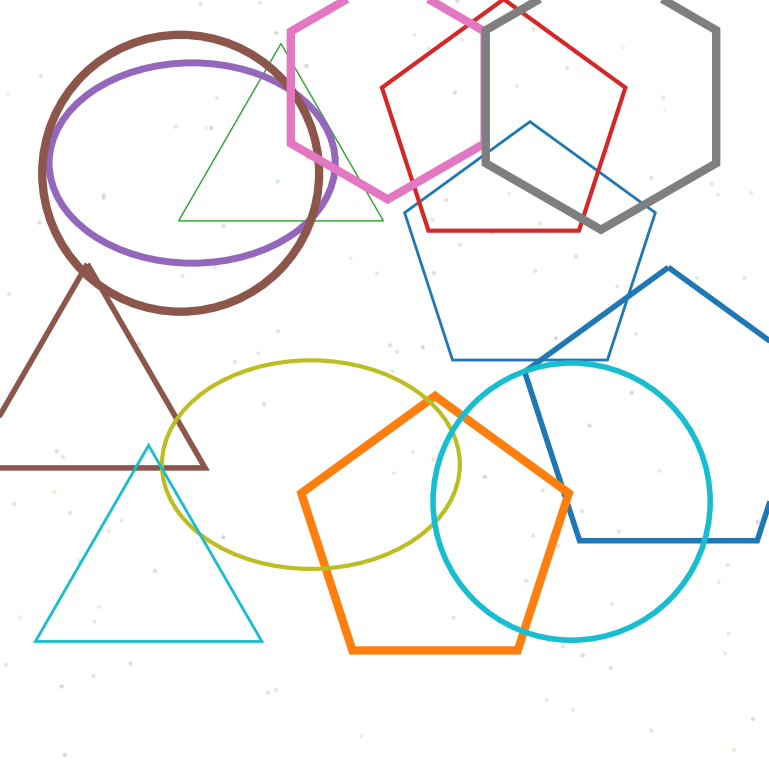[{"shape": "pentagon", "thickness": 1, "radius": 0.86, "center": [0.688, 0.671]}, {"shape": "pentagon", "thickness": 2, "radius": 0.98, "center": [0.868, 0.457]}, {"shape": "pentagon", "thickness": 3, "radius": 0.91, "center": [0.565, 0.303]}, {"shape": "triangle", "thickness": 0.5, "radius": 0.77, "center": [0.365, 0.79]}, {"shape": "pentagon", "thickness": 1.5, "radius": 0.83, "center": [0.654, 0.835]}, {"shape": "oval", "thickness": 2.5, "radius": 0.93, "center": [0.25, 0.788]}, {"shape": "triangle", "thickness": 2, "radius": 0.88, "center": [0.113, 0.481]}, {"shape": "circle", "thickness": 3, "radius": 0.9, "center": [0.235, 0.775]}, {"shape": "hexagon", "thickness": 3, "radius": 0.73, "center": [0.504, 0.886]}, {"shape": "hexagon", "thickness": 3, "radius": 0.86, "center": [0.78, 0.874]}, {"shape": "oval", "thickness": 1.5, "radius": 0.97, "center": [0.404, 0.397]}, {"shape": "circle", "thickness": 2, "radius": 0.9, "center": [0.742, 0.349]}, {"shape": "triangle", "thickness": 1, "radius": 0.85, "center": [0.193, 0.252]}]